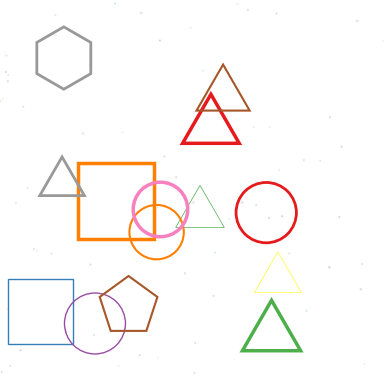[{"shape": "triangle", "thickness": 2.5, "radius": 0.42, "center": [0.548, 0.67]}, {"shape": "circle", "thickness": 2, "radius": 0.39, "center": [0.691, 0.448]}, {"shape": "square", "thickness": 1, "radius": 0.42, "center": [0.105, 0.19]}, {"shape": "triangle", "thickness": 0.5, "radius": 0.36, "center": [0.519, 0.446]}, {"shape": "triangle", "thickness": 2.5, "radius": 0.44, "center": [0.705, 0.133]}, {"shape": "circle", "thickness": 1, "radius": 0.4, "center": [0.247, 0.16]}, {"shape": "circle", "thickness": 1.5, "radius": 0.35, "center": [0.407, 0.397]}, {"shape": "square", "thickness": 2.5, "radius": 0.5, "center": [0.302, 0.478]}, {"shape": "triangle", "thickness": 0.5, "radius": 0.35, "center": [0.722, 0.276]}, {"shape": "triangle", "thickness": 1.5, "radius": 0.4, "center": [0.579, 0.753]}, {"shape": "pentagon", "thickness": 1.5, "radius": 0.39, "center": [0.334, 0.204]}, {"shape": "circle", "thickness": 2.5, "radius": 0.35, "center": [0.417, 0.456]}, {"shape": "triangle", "thickness": 2, "radius": 0.33, "center": [0.161, 0.525]}, {"shape": "hexagon", "thickness": 2, "radius": 0.4, "center": [0.166, 0.849]}]